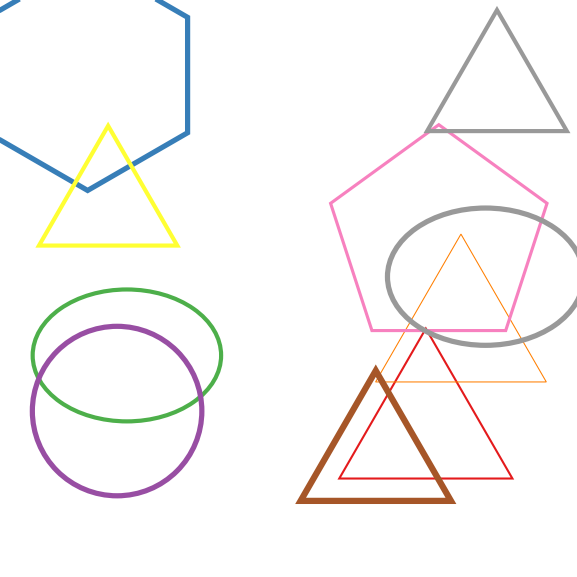[{"shape": "triangle", "thickness": 1, "radius": 0.87, "center": [0.737, 0.257]}, {"shape": "hexagon", "thickness": 2.5, "radius": 1.0, "center": [0.152, 0.869]}, {"shape": "oval", "thickness": 2, "radius": 0.82, "center": [0.22, 0.384]}, {"shape": "circle", "thickness": 2.5, "radius": 0.73, "center": [0.203, 0.287]}, {"shape": "triangle", "thickness": 0.5, "radius": 0.85, "center": [0.798, 0.423]}, {"shape": "triangle", "thickness": 2, "radius": 0.69, "center": [0.187, 0.643]}, {"shape": "triangle", "thickness": 3, "radius": 0.75, "center": [0.651, 0.207]}, {"shape": "pentagon", "thickness": 1.5, "radius": 0.99, "center": [0.76, 0.586]}, {"shape": "oval", "thickness": 2.5, "radius": 0.85, "center": [0.841, 0.52]}, {"shape": "triangle", "thickness": 2, "radius": 0.7, "center": [0.861, 0.842]}]